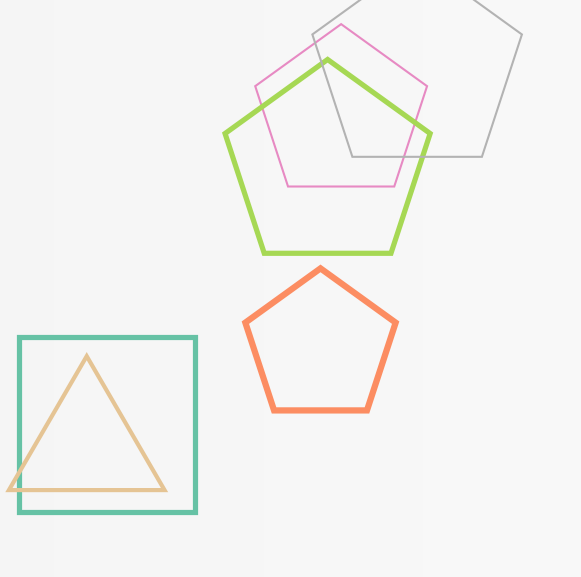[{"shape": "square", "thickness": 2.5, "radius": 0.76, "center": [0.184, 0.265]}, {"shape": "pentagon", "thickness": 3, "radius": 0.68, "center": [0.551, 0.398]}, {"shape": "pentagon", "thickness": 1, "radius": 0.78, "center": [0.587, 0.802]}, {"shape": "pentagon", "thickness": 2.5, "radius": 0.93, "center": [0.564, 0.711]}, {"shape": "triangle", "thickness": 2, "radius": 0.77, "center": [0.149, 0.228]}, {"shape": "pentagon", "thickness": 1, "radius": 0.95, "center": [0.718, 0.881]}]